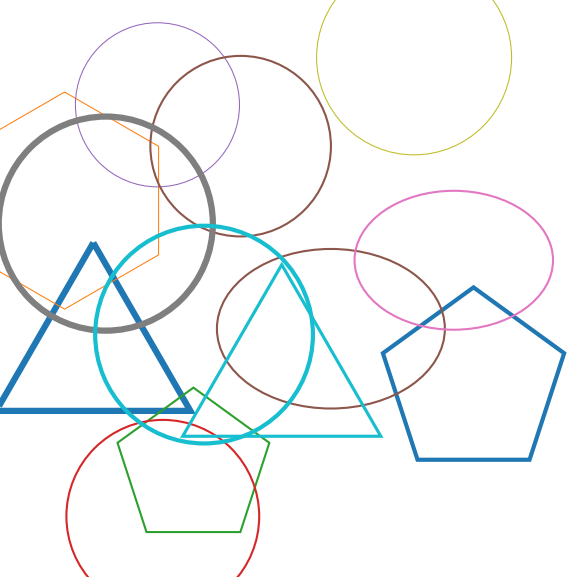[{"shape": "pentagon", "thickness": 2, "radius": 0.82, "center": [0.82, 0.337]}, {"shape": "triangle", "thickness": 3, "radius": 0.97, "center": [0.162, 0.385]}, {"shape": "hexagon", "thickness": 0.5, "radius": 0.94, "center": [0.112, 0.652]}, {"shape": "pentagon", "thickness": 1, "radius": 0.69, "center": [0.335, 0.19]}, {"shape": "circle", "thickness": 1, "radius": 0.83, "center": [0.282, 0.105]}, {"shape": "circle", "thickness": 0.5, "radius": 0.71, "center": [0.273, 0.818]}, {"shape": "circle", "thickness": 1, "radius": 0.78, "center": [0.417, 0.746]}, {"shape": "oval", "thickness": 1, "radius": 0.99, "center": [0.573, 0.43]}, {"shape": "oval", "thickness": 1, "radius": 0.86, "center": [0.786, 0.548]}, {"shape": "circle", "thickness": 3, "radius": 0.93, "center": [0.183, 0.612]}, {"shape": "circle", "thickness": 0.5, "radius": 0.84, "center": [0.717, 0.9]}, {"shape": "triangle", "thickness": 1.5, "radius": 0.99, "center": [0.488, 0.343]}, {"shape": "circle", "thickness": 2, "radius": 0.94, "center": [0.353, 0.42]}]